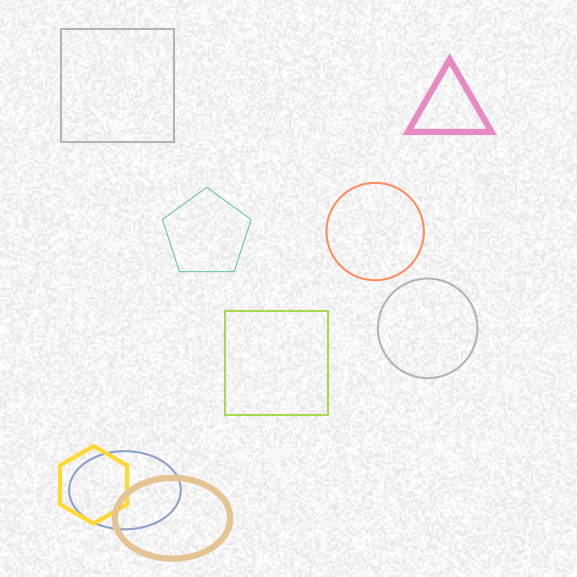[{"shape": "pentagon", "thickness": 0.5, "radius": 0.4, "center": [0.358, 0.594]}, {"shape": "circle", "thickness": 1, "radius": 0.42, "center": [0.65, 0.598]}, {"shape": "oval", "thickness": 1, "radius": 0.48, "center": [0.216, 0.15]}, {"shape": "triangle", "thickness": 3, "radius": 0.42, "center": [0.779, 0.812]}, {"shape": "square", "thickness": 1, "radius": 0.45, "center": [0.479, 0.37]}, {"shape": "hexagon", "thickness": 2, "radius": 0.34, "center": [0.162, 0.159]}, {"shape": "oval", "thickness": 3, "radius": 0.5, "center": [0.299, 0.102]}, {"shape": "circle", "thickness": 1, "radius": 0.43, "center": [0.741, 0.431]}, {"shape": "square", "thickness": 1, "radius": 0.49, "center": [0.203, 0.851]}]